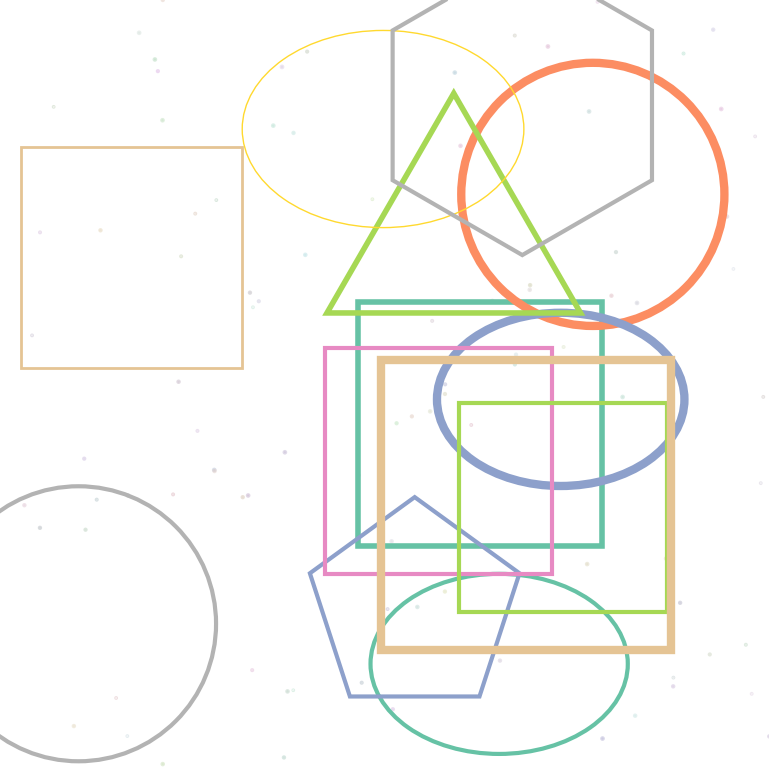[{"shape": "square", "thickness": 2, "radius": 0.79, "center": [0.623, 0.45]}, {"shape": "oval", "thickness": 1.5, "radius": 0.84, "center": [0.648, 0.138]}, {"shape": "circle", "thickness": 3, "radius": 0.85, "center": [0.77, 0.748]}, {"shape": "pentagon", "thickness": 1.5, "radius": 0.72, "center": [0.539, 0.211]}, {"shape": "oval", "thickness": 3, "radius": 0.8, "center": [0.728, 0.481]}, {"shape": "square", "thickness": 1.5, "radius": 0.74, "center": [0.569, 0.401]}, {"shape": "triangle", "thickness": 2, "radius": 0.95, "center": [0.589, 0.689]}, {"shape": "square", "thickness": 1.5, "radius": 0.68, "center": [0.732, 0.341]}, {"shape": "oval", "thickness": 0.5, "radius": 0.91, "center": [0.497, 0.832]}, {"shape": "square", "thickness": 1, "radius": 0.72, "center": [0.171, 0.666]}, {"shape": "square", "thickness": 3, "radius": 0.94, "center": [0.683, 0.345]}, {"shape": "hexagon", "thickness": 1.5, "radius": 0.97, "center": [0.678, 0.863]}, {"shape": "circle", "thickness": 1.5, "radius": 0.89, "center": [0.102, 0.19]}]